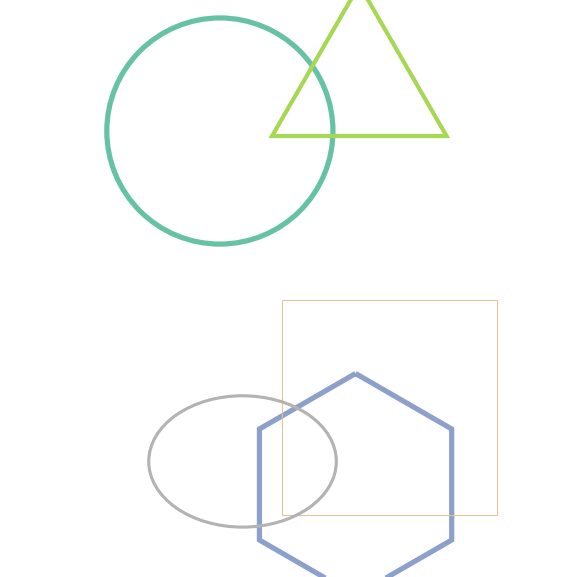[{"shape": "circle", "thickness": 2.5, "radius": 0.98, "center": [0.381, 0.772]}, {"shape": "hexagon", "thickness": 2.5, "radius": 0.96, "center": [0.616, 0.16]}, {"shape": "triangle", "thickness": 2, "radius": 0.87, "center": [0.622, 0.851]}, {"shape": "square", "thickness": 0.5, "radius": 0.93, "center": [0.675, 0.294]}, {"shape": "oval", "thickness": 1.5, "radius": 0.81, "center": [0.42, 0.2]}]